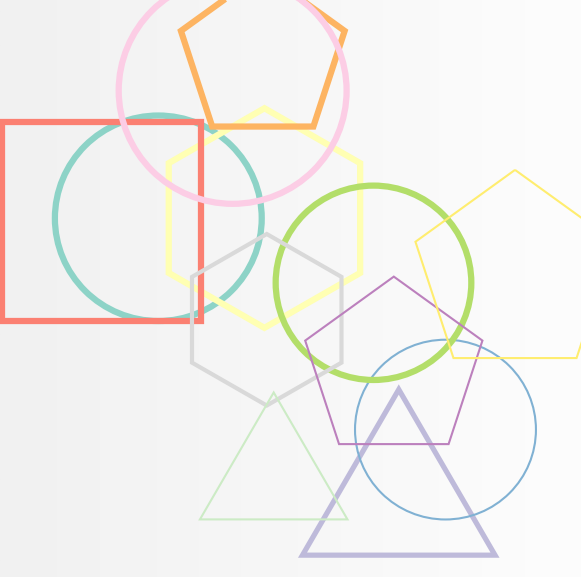[{"shape": "circle", "thickness": 3, "radius": 0.89, "center": [0.272, 0.621]}, {"shape": "hexagon", "thickness": 3, "radius": 0.95, "center": [0.455, 0.622]}, {"shape": "triangle", "thickness": 2.5, "radius": 0.96, "center": [0.686, 0.133]}, {"shape": "square", "thickness": 3, "radius": 0.86, "center": [0.175, 0.616]}, {"shape": "circle", "thickness": 1, "radius": 0.78, "center": [0.766, 0.255]}, {"shape": "pentagon", "thickness": 3, "radius": 0.74, "center": [0.452, 0.9]}, {"shape": "circle", "thickness": 3, "radius": 0.84, "center": [0.643, 0.509]}, {"shape": "circle", "thickness": 3, "radius": 0.98, "center": [0.4, 0.842]}, {"shape": "hexagon", "thickness": 2, "radius": 0.74, "center": [0.459, 0.445]}, {"shape": "pentagon", "thickness": 1, "radius": 0.8, "center": [0.678, 0.36]}, {"shape": "triangle", "thickness": 1, "radius": 0.73, "center": [0.471, 0.173]}, {"shape": "pentagon", "thickness": 1, "radius": 0.9, "center": [0.886, 0.525]}]